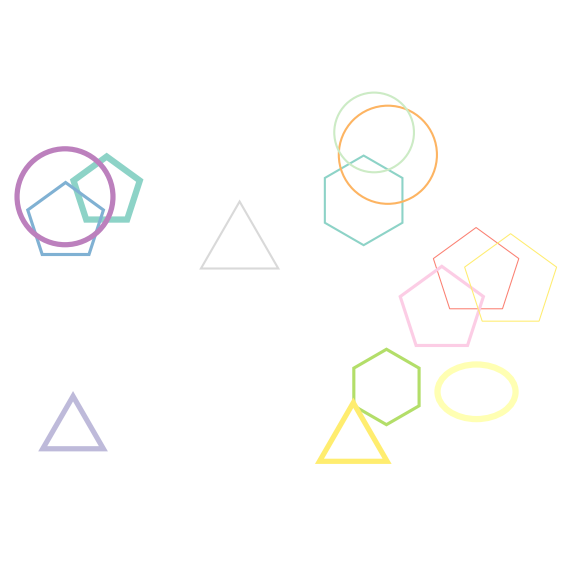[{"shape": "pentagon", "thickness": 3, "radius": 0.3, "center": [0.185, 0.668]}, {"shape": "hexagon", "thickness": 1, "radius": 0.39, "center": [0.63, 0.652]}, {"shape": "oval", "thickness": 3, "radius": 0.34, "center": [0.825, 0.321]}, {"shape": "triangle", "thickness": 2.5, "radius": 0.3, "center": [0.126, 0.252]}, {"shape": "pentagon", "thickness": 0.5, "radius": 0.39, "center": [0.824, 0.527]}, {"shape": "pentagon", "thickness": 1.5, "radius": 0.34, "center": [0.114, 0.614]}, {"shape": "circle", "thickness": 1, "radius": 0.42, "center": [0.672, 0.731]}, {"shape": "hexagon", "thickness": 1.5, "radius": 0.33, "center": [0.669, 0.329]}, {"shape": "pentagon", "thickness": 1.5, "radius": 0.38, "center": [0.765, 0.462]}, {"shape": "triangle", "thickness": 1, "radius": 0.39, "center": [0.415, 0.573]}, {"shape": "circle", "thickness": 2.5, "radius": 0.42, "center": [0.113, 0.658]}, {"shape": "circle", "thickness": 1, "radius": 0.34, "center": [0.648, 0.77]}, {"shape": "triangle", "thickness": 2.5, "radius": 0.34, "center": [0.612, 0.234]}, {"shape": "pentagon", "thickness": 0.5, "radius": 0.42, "center": [0.884, 0.511]}]